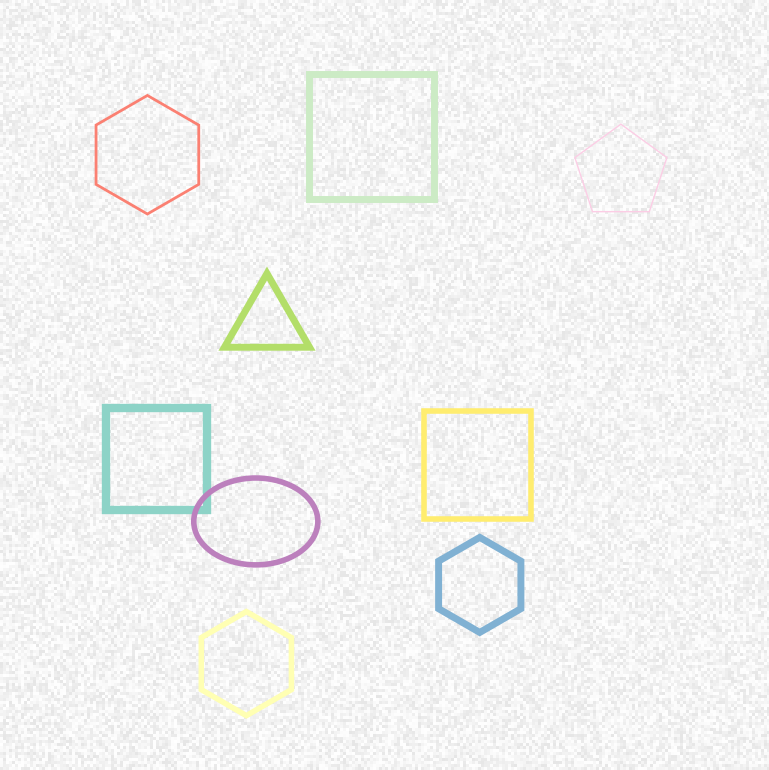[{"shape": "square", "thickness": 3, "radius": 0.33, "center": [0.203, 0.404]}, {"shape": "hexagon", "thickness": 2, "radius": 0.34, "center": [0.32, 0.138]}, {"shape": "hexagon", "thickness": 1, "radius": 0.39, "center": [0.191, 0.799]}, {"shape": "hexagon", "thickness": 2.5, "radius": 0.31, "center": [0.623, 0.24]}, {"shape": "triangle", "thickness": 2.5, "radius": 0.32, "center": [0.347, 0.581]}, {"shape": "pentagon", "thickness": 0.5, "radius": 0.31, "center": [0.806, 0.776]}, {"shape": "oval", "thickness": 2, "radius": 0.4, "center": [0.332, 0.323]}, {"shape": "square", "thickness": 2.5, "radius": 0.41, "center": [0.482, 0.823]}, {"shape": "square", "thickness": 2, "radius": 0.35, "center": [0.62, 0.396]}]